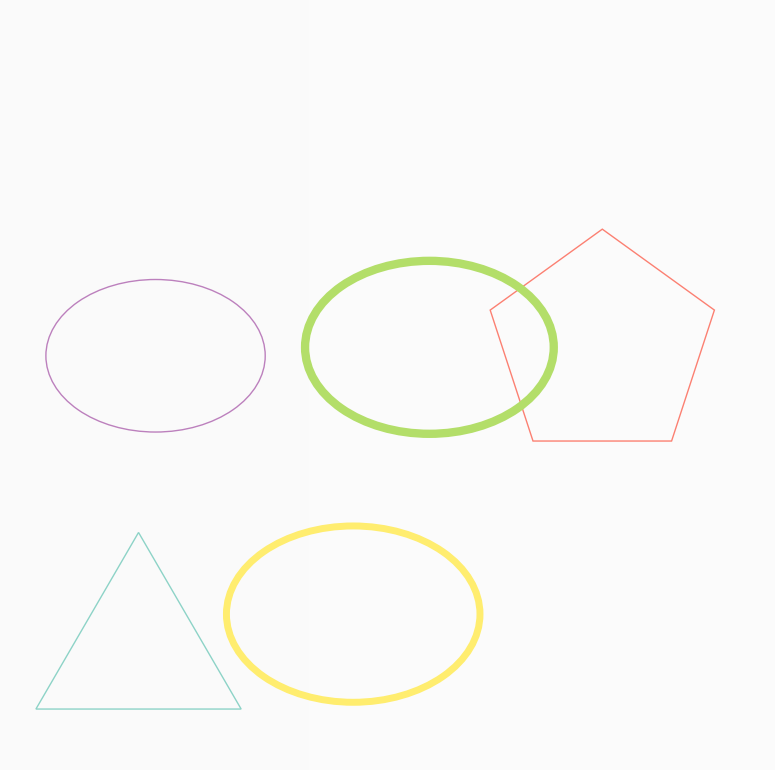[{"shape": "triangle", "thickness": 0.5, "radius": 0.76, "center": [0.179, 0.156]}, {"shape": "pentagon", "thickness": 0.5, "radius": 0.76, "center": [0.777, 0.55]}, {"shape": "oval", "thickness": 3, "radius": 0.8, "center": [0.554, 0.549]}, {"shape": "oval", "thickness": 0.5, "radius": 0.71, "center": [0.201, 0.538]}, {"shape": "oval", "thickness": 2.5, "radius": 0.82, "center": [0.456, 0.202]}]